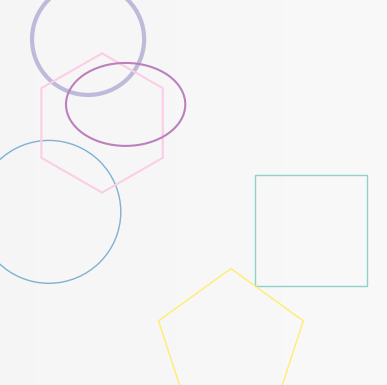[{"shape": "square", "thickness": 1, "radius": 0.72, "center": [0.802, 0.401]}, {"shape": "circle", "thickness": 3, "radius": 0.72, "center": [0.227, 0.898]}, {"shape": "circle", "thickness": 1, "radius": 0.93, "center": [0.126, 0.45]}, {"shape": "hexagon", "thickness": 1.5, "radius": 0.9, "center": [0.263, 0.681]}, {"shape": "oval", "thickness": 1.5, "radius": 0.77, "center": [0.324, 0.729]}, {"shape": "pentagon", "thickness": 1, "radius": 0.98, "center": [0.596, 0.106]}]